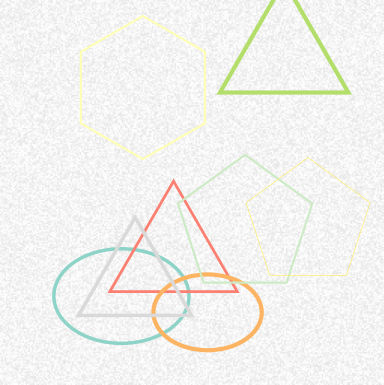[{"shape": "oval", "thickness": 2.5, "radius": 0.88, "center": [0.315, 0.231]}, {"shape": "hexagon", "thickness": 1.5, "radius": 0.93, "center": [0.371, 0.773]}, {"shape": "triangle", "thickness": 2, "radius": 0.96, "center": [0.451, 0.338]}, {"shape": "oval", "thickness": 3, "radius": 0.7, "center": [0.539, 0.189]}, {"shape": "triangle", "thickness": 3, "radius": 0.96, "center": [0.738, 0.856]}, {"shape": "triangle", "thickness": 2.5, "radius": 0.85, "center": [0.351, 0.266]}, {"shape": "pentagon", "thickness": 1.5, "radius": 0.92, "center": [0.637, 0.414]}, {"shape": "pentagon", "thickness": 0.5, "radius": 0.85, "center": [0.8, 0.421]}]